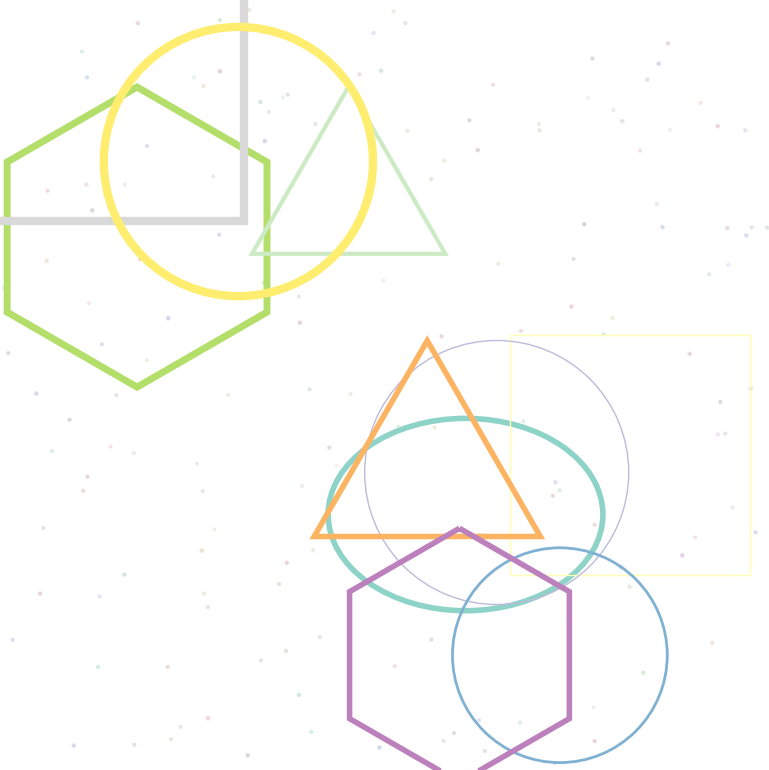[{"shape": "oval", "thickness": 2, "radius": 0.89, "center": [0.605, 0.332]}, {"shape": "square", "thickness": 0.5, "radius": 0.78, "center": [0.818, 0.409]}, {"shape": "circle", "thickness": 0.5, "radius": 0.86, "center": [0.645, 0.386]}, {"shape": "circle", "thickness": 1, "radius": 0.7, "center": [0.727, 0.149]}, {"shape": "triangle", "thickness": 2, "radius": 0.85, "center": [0.555, 0.388]}, {"shape": "hexagon", "thickness": 2.5, "radius": 0.97, "center": [0.178, 0.692]}, {"shape": "square", "thickness": 3, "radius": 0.89, "center": [0.139, 0.89]}, {"shape": "hexagon", "thickness": 2, "radius": 0.82, "center": [0.597, 0.149]}, {"shape": "triangle", "thickness": 1.5, "radius": 0.72, "center": [0.453, 0.743]}, {"shape": "circle", "thickness": 3, "radius": 0.87, "center": [0.31, 0.79]}]